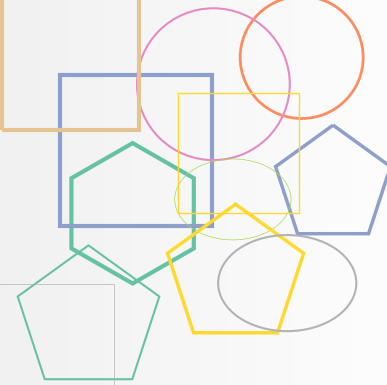[{"shape": "pentagon", "thickness": 1.5, "radius": 0.96, "center": [0.228, 0.171]}, {"shape": "hexagon", "thickness": 3, "radius": 0.91, "center": [0.342, 0.446]}, {"shape": "circle", "thickness": 2, "radius": 0.79, "center": [0.779, 0.851]}, {"shape": "pentagon", "thickness": 2.5, "radius": 0.78, "center": [0.86, 0.519]}, {"shape": "square", "thickness": 3, "radius": 0.98, "center": [0.351, 0.609]}, {"shape": "circle", "thickness": 1.5, "radius": 0.99, "center": [0.551, 0.781]}, {"shape": "oval", "thickness": 0.5, "radius": 0.75, "center": [0.601, 0.482]}, {"shape": "square", "thickness": 1, "radius": 0.78, "center": [0.616, 0.603]}, {"shape": "pentagon", "thickness": 2.5, "radius": 0.92, "center": [0.608, 0.285]}, {"shape": "square", "thickness": 3, "radius": 0.88, "center": [0.181, 0.84]}, {"shape": "oval", "thickness": 1.5, "radius": 0.89, "center": [0.741, 0.265]}, {"shape": "square", "thickness": 0.5, "radius": 0.8, "center": [0.132, 0.102]}]